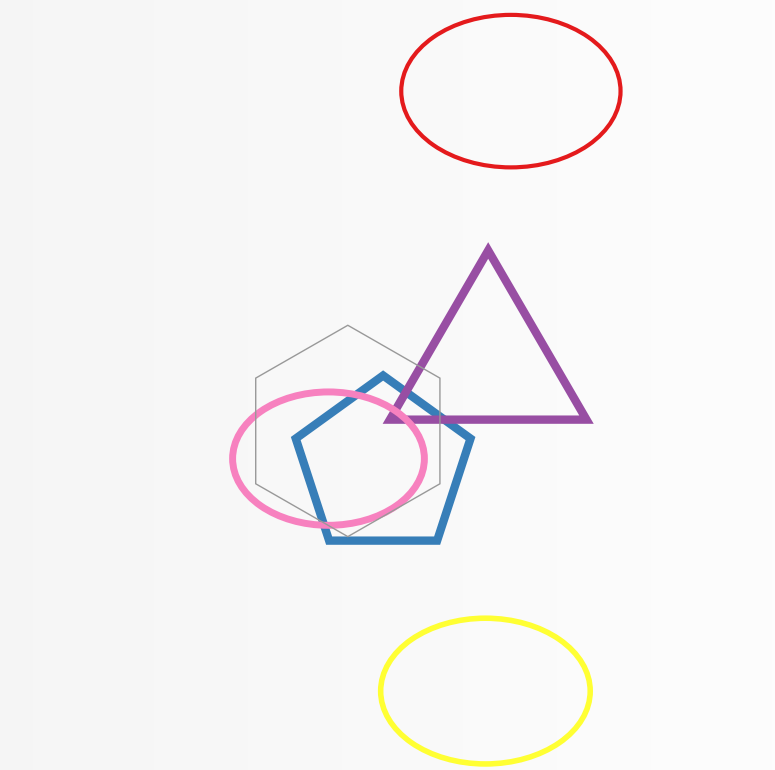[{"shape": "oval", "thickness": 1.5, "radius": 0.71, "center": [0.659, 0.882]}, {"shape": "pentagon", "thickness": 3, "radius": 0.59, "center": [0.494, 0.394]}, {"shape": "triangle", "thickness": 3, "radius": 0.73, "center": [0.63, 0.528]}, {"shape": "oval", "thickness": 2, "radius": 0.68, "center": [0.626, 0.102]}, {"shape": "oval", "thickness": 2.5, "radius": 0.62, "center": [0.424, 0.404]}, {"shape": "hexagon", "thickness": 0.5, "radius": 0.69, "center": [0.449, 0.44]}]